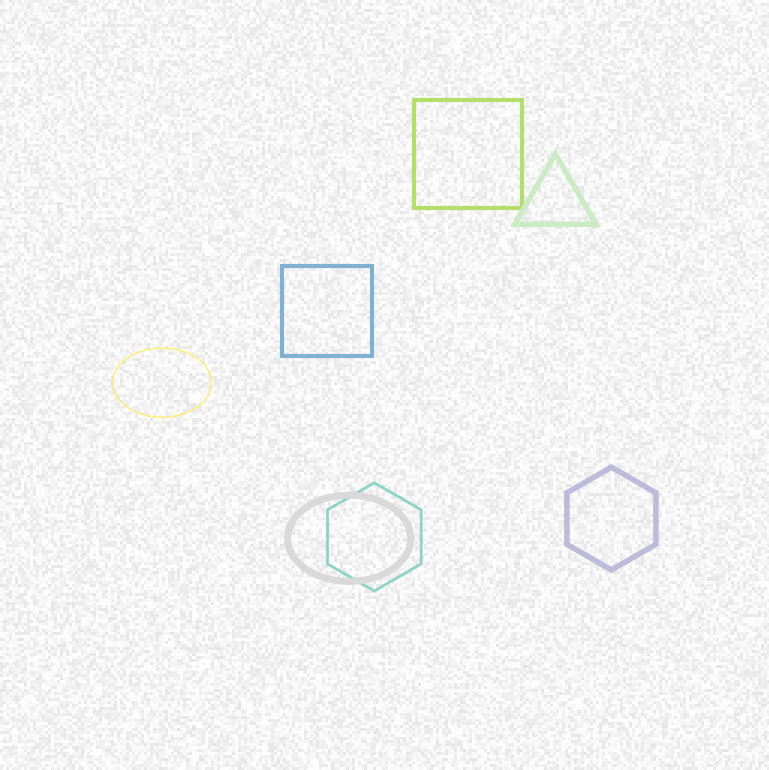[{"shape": "hexagon", "thickness": 1, "radius": 0.35, "center": [0.486, 0.303]}, {"shape": "hexagon", "thickness": 2, "radius": 0.33, "center": [0.794, 0.327]}, {"shape": "square", "thickness": 1.5, "radius": 0.29, "center": [0.425, 0.596]}, {"shape": "square", "thickness": 1.5, "radius": 0.35, "center": [0.607, 0.8]}, {"shape": "oval", "thickness": 2.5, "radius": 0.4, "center": [0.453, 0.301]}, {"shape": "triangle", "thickness": 2, "radius": 0.3, "center": [0.721, 0.739]}, {"shape": "oval", "thickness": 0.5, "radius": 0.32, "center": [0.21, 0.503]}]